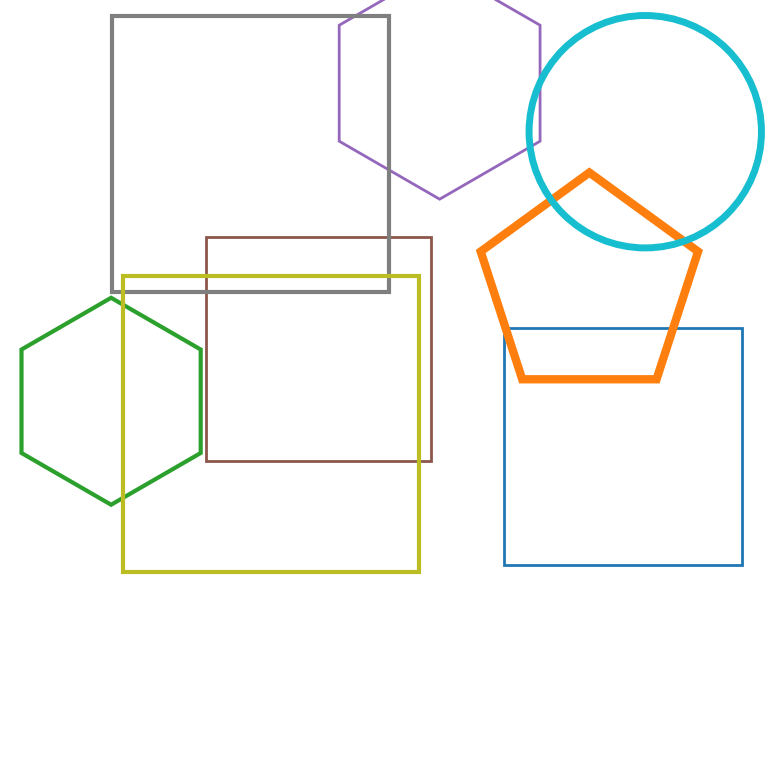[{"shape": "square", "thickness": 1, "radius": 0.77, "center": [0.809, 0.42]}, {"shape": "pentagon", "thickness": 3, "radius": 0.74, "center": [0.765, 0.627]}, {"shape": "hexagon", "thickness": 1.5, "radius": 0.67, "center": [0.144, 0.479]}, {"shape": "hexagon", "thickness": 1, "radius": 0.75, "center": [0.571, 0.892]}, {"shape": "square", "thickness": 1, "radius": 0.73, "center": [0.414, 0.547]}, {"shape": "square", "thickness": 1.5, "radius": 0.9, "center": [0.325, 0.8]}, {"shape": "square", "thickness": 1.5, "radius": 0.96, "center": [0.352, 0.449]}, {"shape": "circle", "thickness": 2.5, "radius": 0.75, "center": [0.838, 0.829]}]